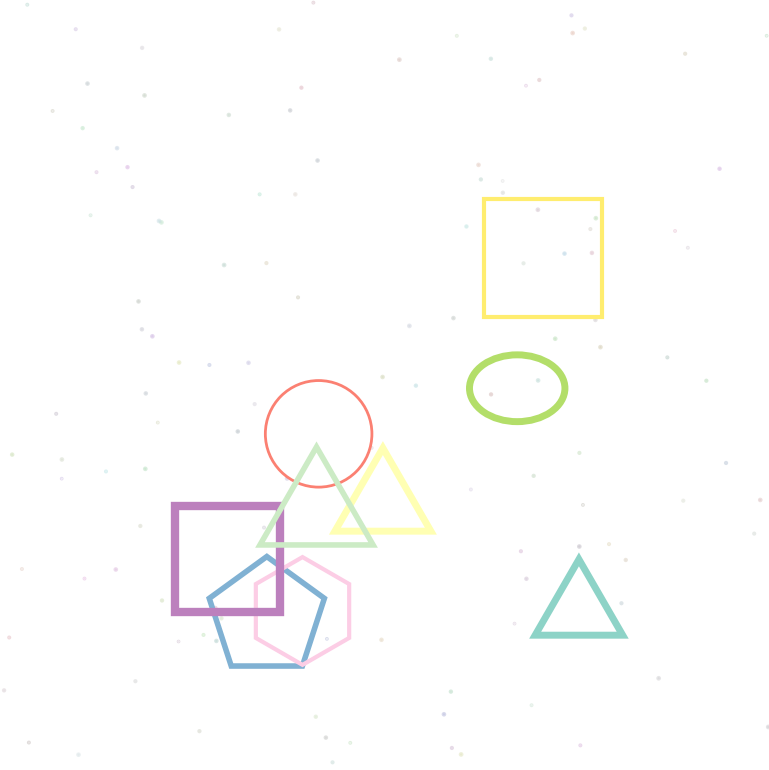[{"shape": "triangle", "thickness": 2.5, "radius": 0.33, "center": [0.752, 0.208]}, {"shape": "triangle", "thickness": 2.5, "radius": 0.36, "center": [0.497, 0.346]}, {"shape": "circle", "thickness": 1, "radius": 0.35, "center": [0.414, 0.437]}, {"shape": "pentagon", "thickness": 2, "radius": 0.39, "center": [0.347, 0.199]}, {"shape": "oval", "thickness": 2.5, "radius": 0.31, "center": [0.672, 0.496]}, {"shape": "hexagon", "thickness": 1.5, "radius": 0.35, "center": [0.393, 0.207]}, {"shape": "square", "thickness": 3, "radius": 0.34, "center": [0.295, 0.274]}, {"shape": "triangle", "thickness": 2, "radius": 0.42, "center": [0.411, 0.335]}, {"shape": "square", "thickness": 1.5, "radius": 0.38, "center": [0.705, 0.665]}]